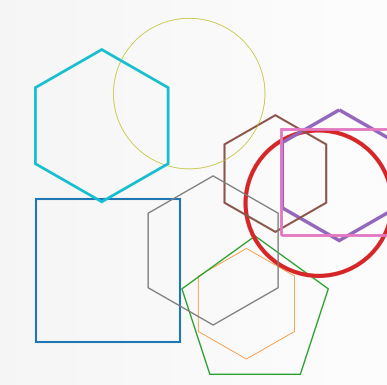[{"shape": "square", "thickness": 1.5, "radius": 0.93, "center": [0.279, 0.297]}, {"shape": "hexagon", "thickness": 0.5, "radius": 0.72, "center": [0.636, 0.211]}, {"shape": "pentagon", "thickness": 1, "radius": 0.99, "center": [0.658, 0.188]}, {"shape": "circle", "thickness": 3, "radius": 0.94, "center": [0.823, 0.472]}, {"shape": "hexagon", "thickness": 2.5, "radius": 0.85, "center": [0.876, 0.545]}, {"shape": "hexagon", "thickness": 1.5, "radius": 0.76, "center": [0.711, 0.549]}, {"shape": "square", "thickness": 2, "radius": 0.69, "center": [0.864, 0.527]}, {"shape": "hexagon", "thickness": 1, "radius": 0.97, "center": [0.55, 0.349]}, {"shape": "circle", "thickness": 0.5, "radius": 0.98, "center": [0.488, 0.757]}, {"shape": "hexagon", "thickness": 2, "radius": 0.99, "center": [0.263, 0.674]}]